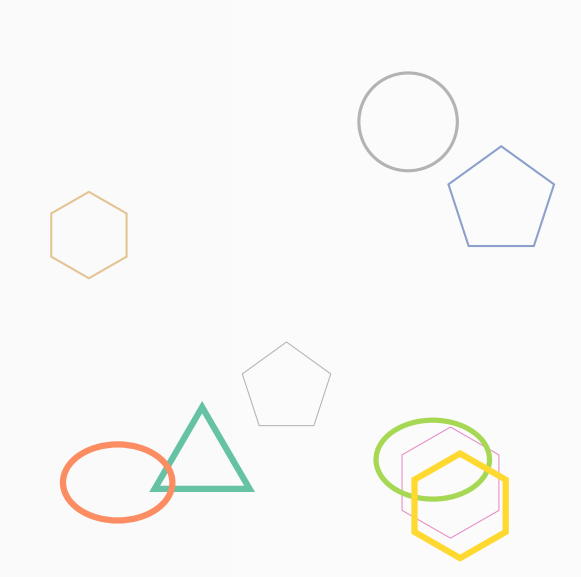[{"shape": "triangle", "thickness": 3, "radius": 0.47, "center": [0.348, 0.2]}, {"shape": "oval", "thickness": 3, "radius": 0.47, "center": [0.202, 0.164]}, {"shape": "pentagon", "thickness": 1, "radius": 0.48, "center": [0.862, 0.65]}, {"shape": "hexagon", "thickness": 0.5, "radius": 0.48, "center": [0.775, 0.163]}, {"shape": "oval", "thickness": 2.5, "radius": 0.49, "center": [0.745, 0.203]}, {"shape": "hexagon", "thickness": 3, "radius": 0.45, "center": [0.792, 0.123]}, {"shape": "hexagon", "thickness": 1, "radius": 0.37, "center": [0.153, 0.592]}, {"shape": "circle", "thickness": 1.5, "radius": 0.42, "center": [0.702, 0.788]}, {"shape": "pentagon", "thickness": 0.5, "radius": 0.4, "center": [0.493, 0.327]}]